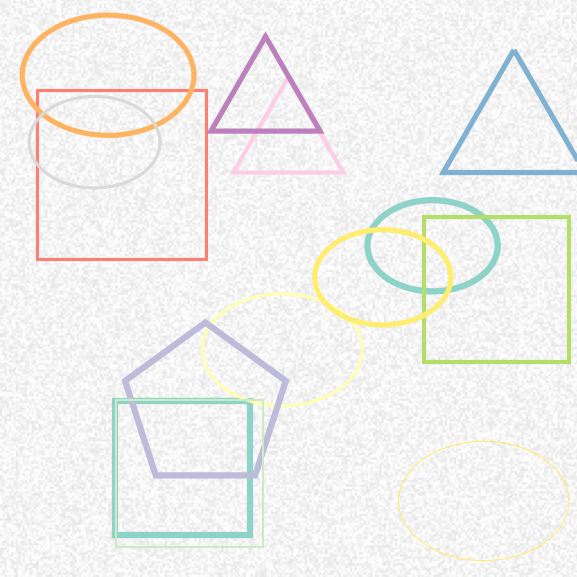[{"shape": "square", "thickness": 3, "radius": 0.58, "center": [0.316, 0.189]}, {"shape": "oval", "thickness": 3, "radius": 0.56, "center": [0.749, 0.574]}, {"shape": "oval", "thickness": 1.5, "radius": 0.69, "center": [0.489, 0.394]}, {"shape": "pentagon", "thickness": 3, "radius": 0.73, "center": [0.356, 0.294]}, {"shape": "square", "thickness": 1.5, "radius": 0.73, "center": [0.21, 0.697]}, {"shape": "triangle", "thickness": 2.5, "radius": 0.71, "center": [0.89, 0.771]}, {"shape": "oval", "thickness": 2.5, "radius": 0.74, "center": [0.187, 0.869]}, {"shape": "square", "thickness": 2, "radius": 0.63, "center": [0.86, 0.498]}, {"shape": "triangle", "thickness": 2, "radius": 0.55, "center": [0.499, 0.755]}, {"shape": "oval", "thickness": 1.5, "radius": 0.57, "center": [0.164, 0.753]}, {"shape": "triangle", "thickness": 2.5, "radius": 0.55, "center": [0.46, 0.827]}, {"shape": "square", "thickness": 1, "radius": 0.64, "center": [0.328, 0.179]}, {"shape": "oval", "thickness": 0.5, "radius": 0.74, "center": [0.838, 0.132]}, {"shape": "oval", "thickness": 2.5, "radius": 0.59, "center": [0.663, 0.519]}]